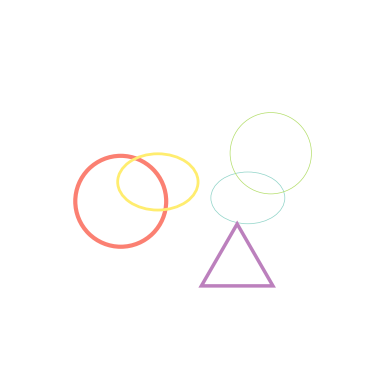[{"shape": "oval", "thickness": 0.5, "radius": 0.48, "center": [0.644, 0.486]}, {"shape": "circle", "thickness": 3, "radius": 0.59, "center": [0.314, 0.477]}, {"shape": "circle", "thickness": 0.5, "radius": 0.53, "center": [0.703, 0.602]}, {"shape": "triangle", "thickness": 2.5, "radius": 0.54, "center": [0.616, 0.311]}, {"shape": "oval", "thickness": 2, "radius": 0.52, "center": [0.41, 0.527]}]